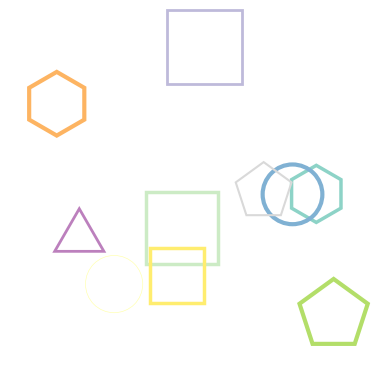[{"shape": "hexagon", "thickness": 2.5, "radius": 0.37, "center": [0.822, 0.496]}, {"shape": "circle", "thickness": 0.5, "radius": 0.37, "center": [0.296, 0.262]}, {"shape": "square", "thickness": 2, "radius": 0.48, "center": [0.531, 0.878]}, {"shape": "circle", "thickness": 3, "radius": 0.39, "center": [0.76, 0.495]}, {"shape": "hexagon", "thickness": 3, "radius": 0.41, "center": [0.147, 0.731]}, {"shape": "pentagon", "thickness": 3, "radius": 0.47, "center": [0.867, 0.182]}, {"shape": "pentagon", "thickness": 1.5, "radius": 0.38, "center": [0.685, 0.503]}, {"shape": "triangle", "thickness": 2, "radius": 0.37, "center": [0.206, 0.384]}, {"shape": "square", "thickness": 2.5, "radius": 0.46, "center": [0.473, 0.408]}, {"shape": "square", "thickness": 2.5, "radius": 0.36, "center": [0.46, 0.283]}]